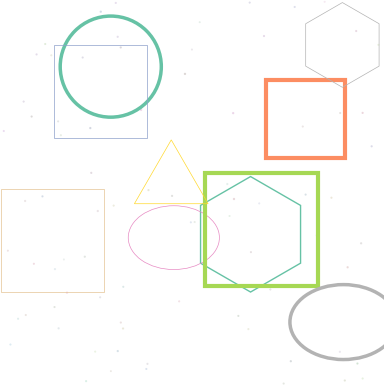[{"shape": "hexagon", "thickness": 1, "radius": 0.75, "center": [0.651, 0.391]}, {"shape": "circle", "thickness": 2.5, "radius": 0.66, "center": [0.288, 0.827]}, {"shape": "square", "thickness": 3, "radius": 0.51, "center": [0.794, 0.691]}, {"shape": "square", "thickness": 0.5, "radius": 0.6, "center": [0.261, 0.762]}, {"shape": "oval", "thickness": 0.5, "radius": 0.59, "center": [0.452, 0.383]}, {"shape": "square", "thickness": 3, "radius": 0.73, "center": [0.679, 0.404]}, {"shape": "triangle", "thickness": 0.5, "radius": 0.55, "center": [0.445, 0.526]}, {"shape": "square", "thickness": 0.5, "radius": 0.67, "center": [0.136, 0.375]}, {"shape": "oval", "thickness": 2.5, "radius": 0.7, "center": [0.892, 0.163]}, {"shape": "hexagon", "thickness": 0.5, "radius": 0.55, "center": [0.889, 0.883]}]